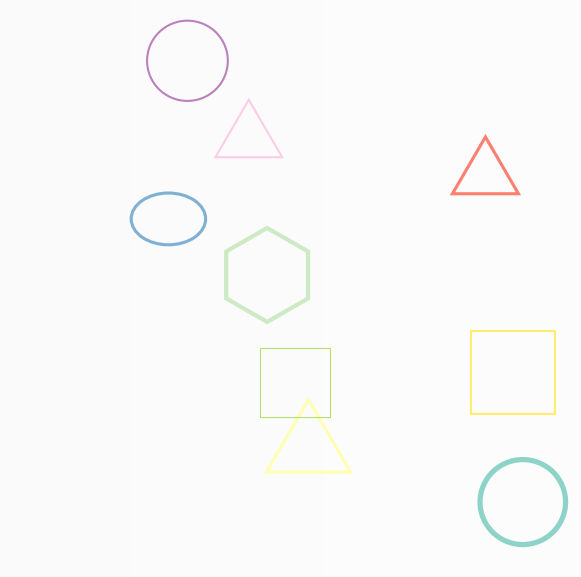[{"shape": "circle", "thickness": 2.5, "radius": 0.37, "center": [0.899, 0.13]}, {"shape": "triangle", "thickness": 1.5, "radius": 0.42, "center": [0.531, 0.223]}, {"shape": "triangle", "thickness": 1.5, "radius": 0.33, "center": [0.835, 0.696]}, {"shape": "oval", "thickness": 1.5, "radius": 0.32, "center": [0.29, 0.62]}, {"shape": "square", "thickness": 0.5, "radius": 0.3, "center": [0.508, 0.337]}, {"shape": "triangle", "thickness": 1, "radius": 0.33, "center": [0.428, 0.76]}, {"shape": "circle", "thickness": 1, "radius": 0.35, "center": [0.322, 0.894]}, {"shape": "hexagon", "thickness": 2, "radius": 0.41, "center": [0.46, 0.523]}, {"shape": "square", "thickness": 1, "radius": 0.36, "center": [0.882, 0.353]}]